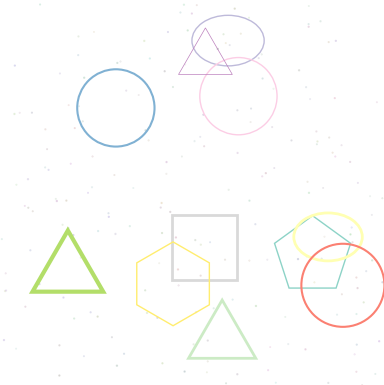[{"shape": "pentagon", "thickness": 1, "radius": 0.52, "center": [0.812, 0.336]}, {"shape": "oval", "thickness": 2, "radius": 0.44, "center": [0.852, 0.385]}, {"shape": "oval", "thickness": 1, "radius": 0.47, "center": [0.592, 0.895]}, {"shape": "circle", "thickness": 1.5, "radius": 0.54, "center": [0.891, 0.259]}, {"shape": "circle", "thickness": 1.5, "radius": 0.5, "center": [0.301, 0.72]}, {"shape": "triangle", "thickness": 3, "radius": 0.53, "center": [0.176, 0.295]}, {"shape": "circle", "thickness": 1, "radius": 0.5, "center": [0.619, 0.75]}, {"shape": "square", "thickness": 2, "radius": 0.43, "center": [0.531, 0.357]}, {"shape": "triangle", "thickness": 0.5, "radius": 0.4, "center": [0.534, 0.847]}, {"shape": "triangle", "thickness": 2, "radius": 0.5, "center": [0.577, 0.12]}, {"shape": "hexagon", "thickness": 1, "radius": 0.54, "center": [0.45, 0.263]}]